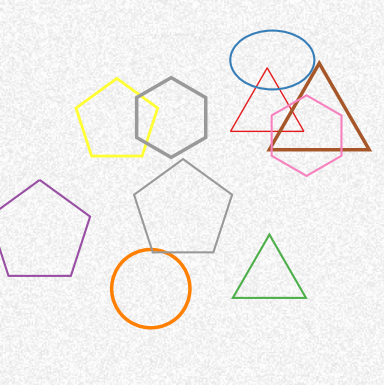[{"shape": "triangle", "thickness": 1, "radius": 0.55, "center": [0.694, 0.714]}, {"shape": "oval", "thickness": 1.5, "radius": 0.55, "center": [0.707, 0.844]}, {"shape": "triangle", "thickness": 1.5, "radius": 0.55, "center": [0.7, 0.281]}, {"shape": "pentagon", "thickness": 1.5, "radius": 0.69, "center": [0.103, 0.395]}, {"shape": "circle", "thickness": 2.5, "radius": 0.51, "center": [0.392, 0.25]}, {"shape": "pentagon", "thickness": 2, "radius": 0.56, "center": [0.304, 0.685]}, {"shape": "triangle", "thickness": 2.5, "radius": 0.75, "center": [0.829, 0.686]}, {"shape": "hexagon", "thickness": 1.5, "radius": 0.52, "center": [0.796, 0.648]}, {"shape": "pentagon", "thickness": 1.5, "radius": 0.67, "center": [0.476, 0.453]}, {"shape": "hexagon", "thickness": 2.5, "radius": 0.52, "center": [0.445, 0.695]}]